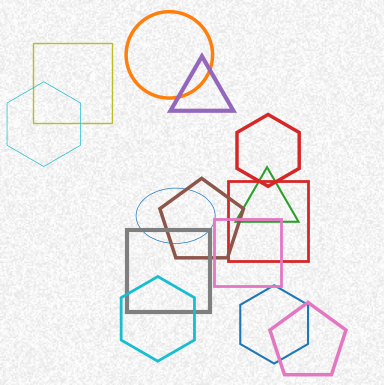[{"shape": "hexagon", "thickness": 1.5, "radius": 0.51, "center": [0.712, 0.157]}, {"shape": "oval", "thickness": 0.5, "radius": 0.51, "center": [0.456, 0.439]}, {"shape": "circle", "thickness": 2.5, "radius": 0.56, "center": [0.44, 0.857]}, {"shape": "triangle", "thickness": 1.5, "radius": 0.47, "center": [0.694, 0.471]}, {"shape": "square", "thickness": 2, "radius": 0.52, "center": [0.695, 0.425]}, {"shape": "hexagon", "thickness": 2.5, "radius": 0.47, "center": [0.696, 0.609]}, {"shape": "triangle", "thickness": 3, "radius": 0.47, "center": [0.525, 0.759]}, {"shape": "pentagon", "thickness": 2.5, "radius": 0.57, "center": [0.524, 0.423]}, {"shape": "square", "thickness": 2, "radius": 0.43, "center": [0.643, 0.345]}, {"shape": "pentagon", "thickness": 2.5, "radius": 0.52, "center": [0.8, 0.111]}, {"shape": "square", "thickness": 3, "radius": 0.54, "center": [0.437, 0.296]}, {"shape": "square", "thickness": 1, "radius": 0.52, "center": [0.188, 0.785]}, {"shape": "hexagon", "thickness": 2, "radius": 0.55, "center": [0.41, 0.172]}, {"shape": "hexagon", "thickness": 0.5, "radius": 0.55, "center": [0.114, 0.678]}]